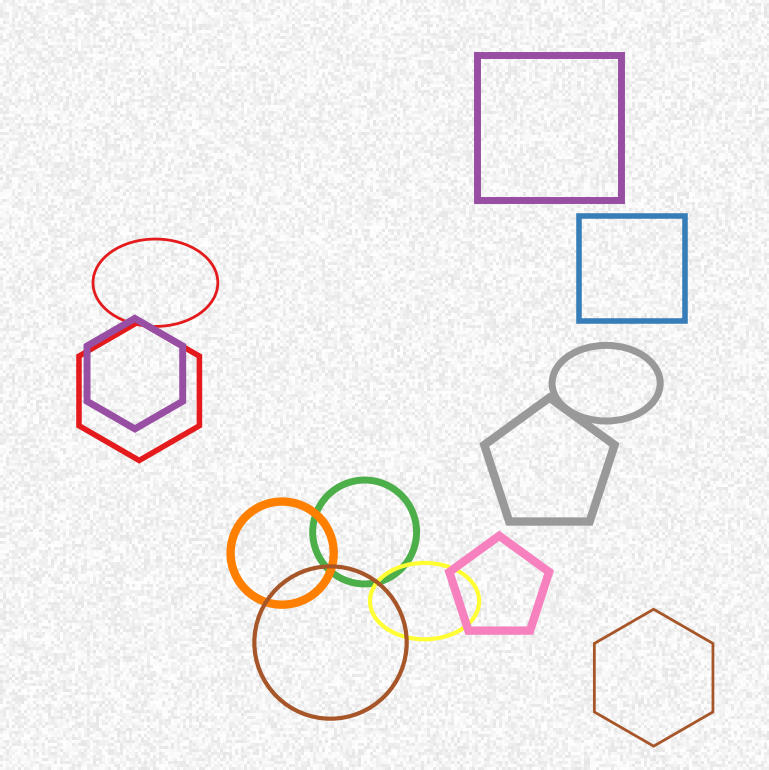[{"shape": "hexagon", "thickness": 2, "radius": 0.45, "center": [0.181, 0.492]}, {"shape": "oval", "thickness": 1, "radius": 0.41, "center": [0.202, 0.633]}, {"shape": "square", "thickness": 2, "radius": 0.34, "center": [0.821, 0.651]}, {"shape": "circle", "thickness": 2.5, "radius": 0.34, "center": [0.474, 0.309]}, {"shape": "square", "thickness": 2.5, "radius": 0.47, "center": [0.713, 0.835]}, {"shape": "hexagon", "thickness": 2.5, "radius": 0.36, "center": [0.175, 0.515]}, {"shape": "circle", "thickness": 3, "radius": 0.33, "center": [0.366, 0.282]}, {"shape": "oval", "thickness": 1.5, "radius": 0.35, "center": [0.551, 0.219]}, {"shape": "hexagon", "thickness": 1, "radius": 0.44, "center": [0.849, 0.12]}, {"shape": "circle", "thickness": 1.5, "radius": 0.49, "center": [0.429, 0.166]}, {"shape": "pentagon", "thickness": 3, "radius": 0.34, "center": [0.648, 0.236]}, {"shape": "oval", "thickness": 2.5, "radius": 0.35, "center": [0.787, 0.502]}, {"shape": "pentagon", "thickness": 3, "radius": 0.44, "center": [0.714, 0.395]}]